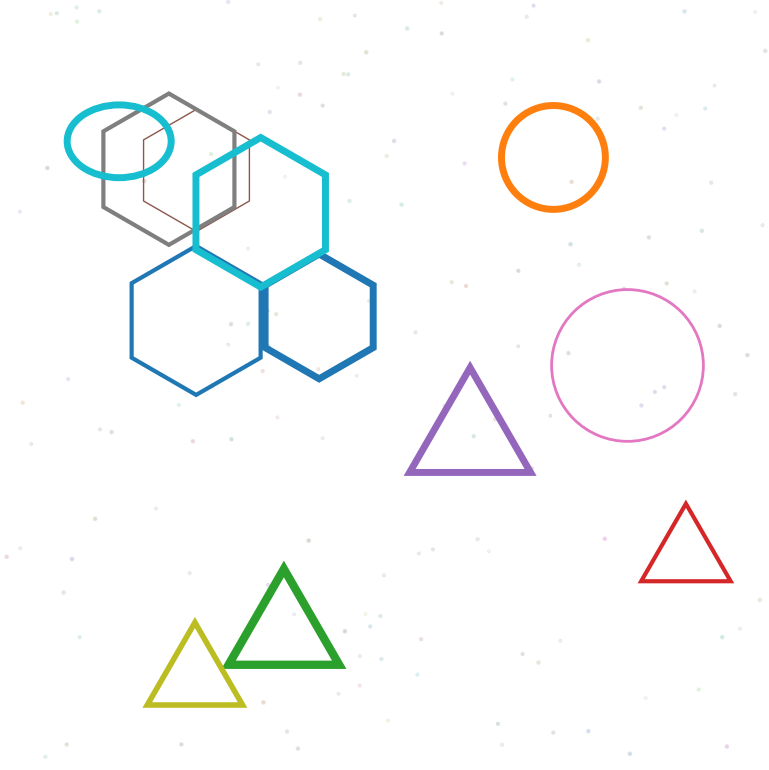[{"shape": "hexagon", "thickness": 1.5, "radius": 0.48, "center": [0.255, 0.584]}, {"shape": "hexagon", "thickness": 2.5, "radius": 0.41, "center": [0.414, 0.589]}, {"shape": "circle", "thickness": 2.5, "radius": 0.34, "center": [0.719, 0.796]}, {"shape": "triangle", "thickness": 3, "radius": 0.41, "center": [0.369, 0.178]}, {"shape": "triangle", "thickness": 1.5, "radius": 0.34, "center": [0.891, 0.279]}, {"shape": "triangle", "thickness": 2.5, "radius": 0.45, "center": [0.611, 0.432]}, {"shape": "hexagon", "thickness": 0.5, "radius": 0.4, "center": [0.255, 0.779]}, {"shape": "circle", "thickness": 1, "radius": 0.49, "center": [0.815, 0.525]}, {"shape": "hexagon", "thickness": 1.5, "radius": 0.49, "center": [0.219, 0.78]}, {"shape": "triangle", "thickness": 2, "radius": 0.36, "center": [0.253, 0.12]}, {"shape": "oval", "thickness": 2.5, "radius": 0.34, "center": [0.155, 0.817]}, {"shape": "hexagon", "thickness": 2.5, "radius": 0.49, "center": [0.339, 0.724]}]